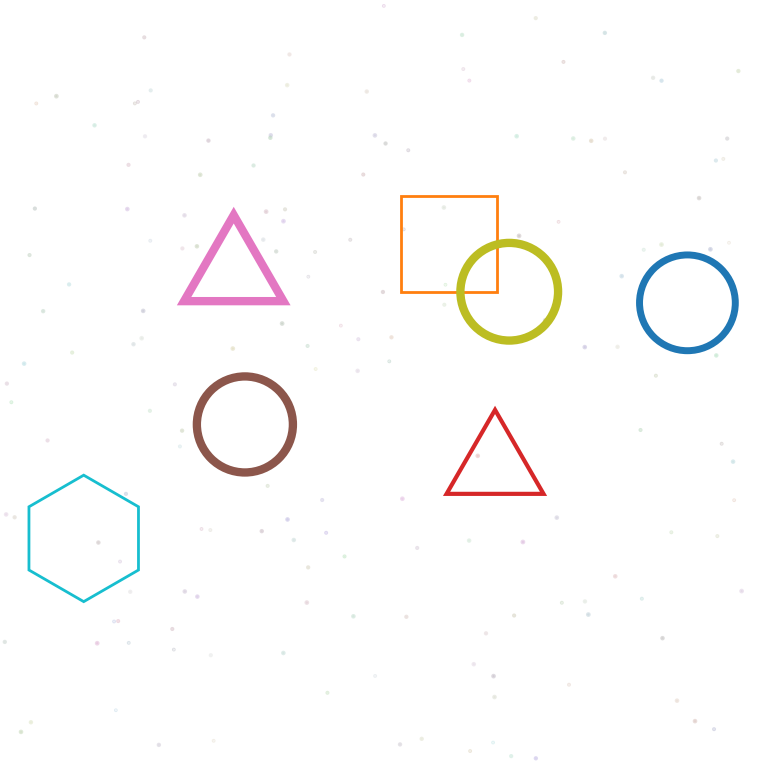[{"shape": "circle", "thickness": 2.5, "radius": 0.31, "center": [0.893, 0.607]}, {"shape": "square", "thickness": 1, "radius": 0.31, "center": [0.584, 0.683]}, {"shape": "triangle", "thickness": 1.5, "radius": 0.36, "center": [0.643, 0.395]}, {"shape": "circle", "thickness": 3, "radius": 0.31, "center": [0.318, 0.449]}, {"shape": "triangle", "thickness": 3, "radius": 0.37, "center": [0.304, 0.646]}, {"shape": "circle", "thickness": 3, "radius": 0.32, "center": [0.661, 0.621]}, {"shape": "hexagon", "thickness": 1, "radius": 0.41, "center": [0.109, 0.301]}]